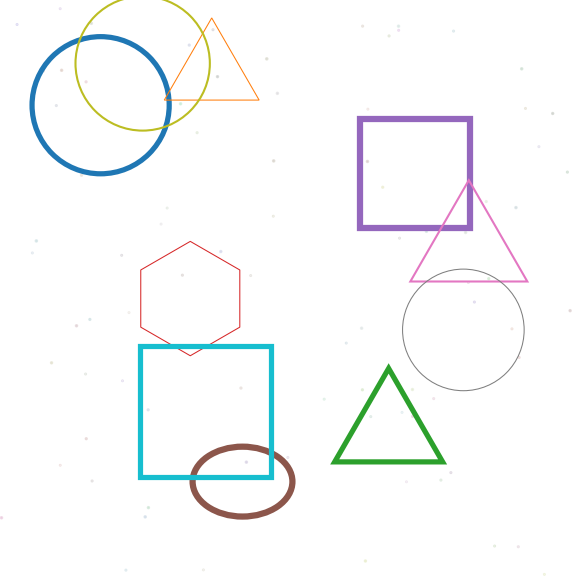[{"shape": "circle", "thickness": 2.5, "radius": 0.59, "center": [0.174, 0.817]}, {"shape": "triangle", "thickness": 0.5, "radius": 0.47, "center": [0.367, 0.873]}, {"shape": "triangle", "thickness": 2.5, "radius": 0.54, "center": [0.673, 0.253]}, {"shape": "hexagon", "thickness": 0.5, "radius": 0.5, "center": [0.329, 0.482]}, {"shape": "square", "thickness": 3, "radius": 0.47, "center": [0.719, 0.699]}, {"shape": "oval", "thickness": 3, "radius": 0.43, "center": [0.42, 0.165]}, {"shape": "triangle", "thickness": 1, "radius": 0.58, "center": [0.812, 0.57]}, {"shape": "circle", "thickness": 0.5, "radius": 0.53, "center": [0.802, 0.428]}, {"shape": "circle", "thickness": 1, "radius": 0.58, "center": [0.247, 0.889]}, {"shape": "square", "thickness": 2.5, "radius": 0.57, "center": [0.355, 0.286]}]